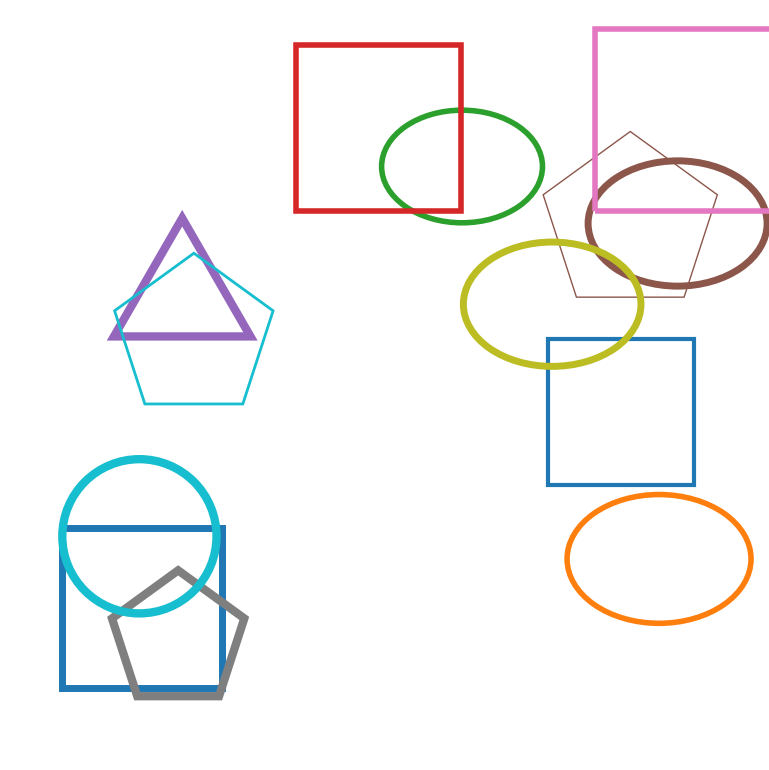[{"shape": "square", "thickness": 2.5, "radius": 0.52, "center": [0.184, 0.21]}, {"shape": "square", "thickness": 1.5, "radius": 0.47, "center": [0.806, 0.465]}, {"shape": "oval", "thickness": 2, "radius": 0.6, "center": [0.856, 0.274]}, {"shape": "oval", "thickness": 2, "radius": 0.52, "center": [0.6, 0.784]}, {"shape": "square", "thickness": 2, "radius": 0.54, "center": [0.491, 0.834]}, {"shape": "triangle", "thickness": 3, "radius": 0.51, "center": [0.237, 0.614]}, {"shape": "oval", "thickness": 2.5, "radius": 0.58, "center": [0.88, 0.71]}, {"shape": "pentagon", "thickness": 0.5, "radius": 0.59, "center": [0.819, 0.71]}, {"shape": "square", "thickness": 2, "radius": 0.59, "center": [0.891, 0.844]}, {"shape": "pentagon", "thickness": 3, "radius": 0.45, "center": [0.231, 0.169]}, {"shape": "oval", "thickness": 2.5, "radius": 0.58, "center": [0.717, 0.605]}, {"shape": "pentagon", "thickness": 1, "radius": 0.54, "center": [0.252, 0.563]}, {"shape": "circle", "thickness": 3, "radius": 0.5, "center": [0.181, 0.304]}]